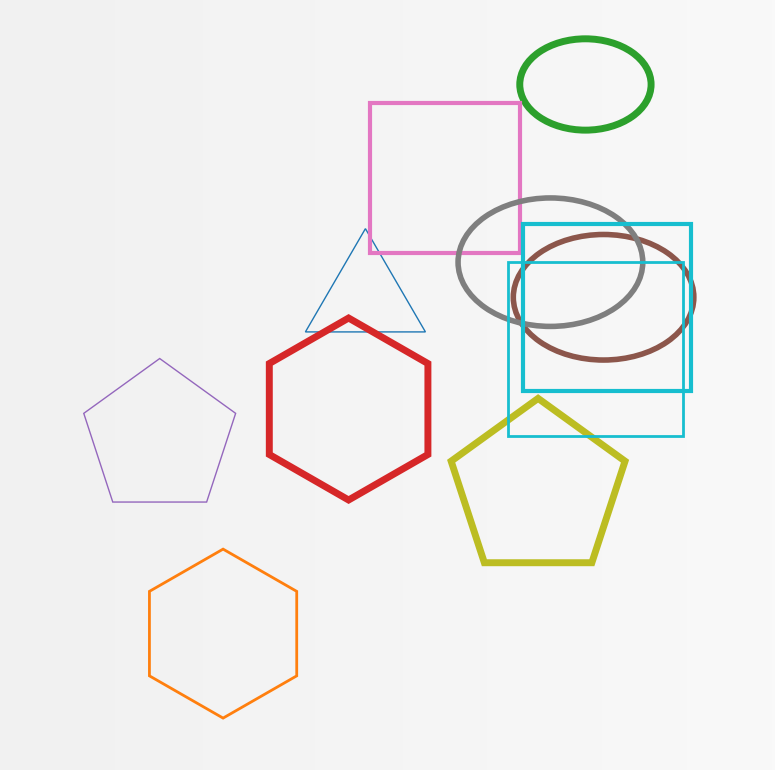[{"shape": "triangle", "thickness": 0.5, "radius": 0.45, "center": [0.472, 0.614]}, {"shape": "hexagon", "thickness": 1, "radius": 0.55, "center": [0.288, 0.177]}, {"shape": "oval", "thickness": 2.5, "radius": 0.42, "center": [0.755, 0.89]}, {"shape": "hexagon", "thickness": 2.5, "radius": 0.59, "center": [0.45, 0.469]}, {"shape": "pentagon", "thickness": 0.5, "radius": 0.52, "center": [0.206, 0.431]}, {"shape": "oval", "thickness": 2, "radius": 0.58, "center": [0.779, 0.614]}, {"shape": "square", "thickness": 1.5, "radius": 0.48, "center": [0.574, 0.769]}, {"shape": "oval", "thickness": 2, "radius": 0.6, "center": [0.71, 0.66]}, {"shape": "pentagon", "thickness": 2.5, "radius": 0.59, "center": [0.694, 0.365]}, {"shape": "square", "thickness": 1.5, "radius": 0.54, "center": [0.783, 0.601]}, {"shape": "square", "thickness": 1, "radius": 0.56, "center": [0.768, 0.546]}]